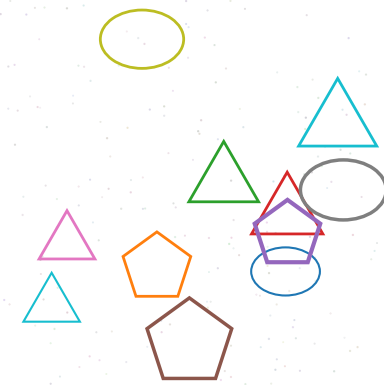[{"shape": "oval", "thickness": 1.5, "radius": 0.45, "center": [0.742, 0.295]}, {"shape": "pentagon", "thickness": 2, "radius": 0.46, "center": [0.408, 0.305]}, {"shape": "triangle", "thickness": 2, "radius": 0.52, "center": [0.581, 0.528]}, {"shape": "triangle", "thickness": 2, "radius": 0.53, "center": [0.746, 0.446]}, {"shape": "pentagon", "thickness": 3, "radius": 0.45, "center": [0.747, 0.391]}, {"shape": "pentagon", "thickness": 2.5, "radius": 0.58, "center": [0.492, 0.111]}, {"shape": "triangle", "thickness": 2, "radius": 0.42, "center": [0.174, 0.369]}, {"shape": "oval", "thickness": 2.5, "radius": 0.56, "center": [0.892, 0.507]}, {"shape": "oval", "thickness": 2, "radius": 0.54, "center": [0.369, 0.898]}, {"shape": "triangle", "thickness": 2, "radius": 0.59, "center": [0.877, 0.679]}, {"shape": "triangle", "thickness": 1.5, "radius": 0.42, "center": [0.134, 0.207]}]